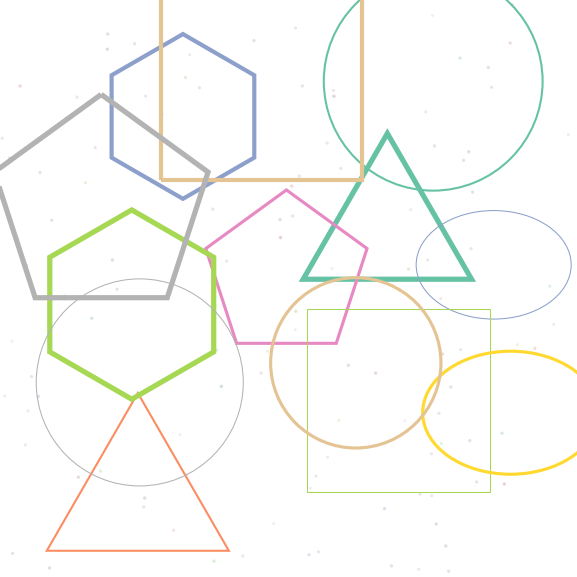[{"shape": "circle", "thickness": 1, "radius": 0.95, "center": [0.75, 0.859]}, {"shape": "triangle", "thickness": 2.5, "radius": 0.84, "center": [0.671, 0.6]}, {"shape": "triangle", "thickness": 1, "radius": 0.91, "center": [0.239, 0.136]}, {"shape": "hexagon", "thickness": 2, "radius": 0.71, "center": [0.317, 0.798]}, {"shape": "oval", "thickness": 0.5, "radius": 0.67, "center": [0.855, 0.541]}, {"shape": "pentagon", "thickness": 1.5, "radius": 0.73, "center": [0.496, 0.523]}, {"shape": "square", "thickness": 0.5, "radius": 0.79, "center": [0.69, 0.306]}, {"shape": "hexagon", "thickness": 2.5, "radius": 0.82, "center": [0.228, 0.472]}, {"shape": "oval", "thickness": 1.5, "radius": 0.76, "center": [0.884, 0.284]}, {"shape": "square", "thickness": 2, "radius": 0.87, "center": [0.453, 0.86]}, {"shape": "circle", "thickness": 1.5, "radius": 0.74, "center": [0.616, 0.371]}, {"shape": "pentagon", "thickness": 2.5, "radius": 0.97, "center": [0.175, 0.641]}, {"shape": "circle", "thickness": 0.5, "radius": 0.9, "center": [0.242, 0.337]}]